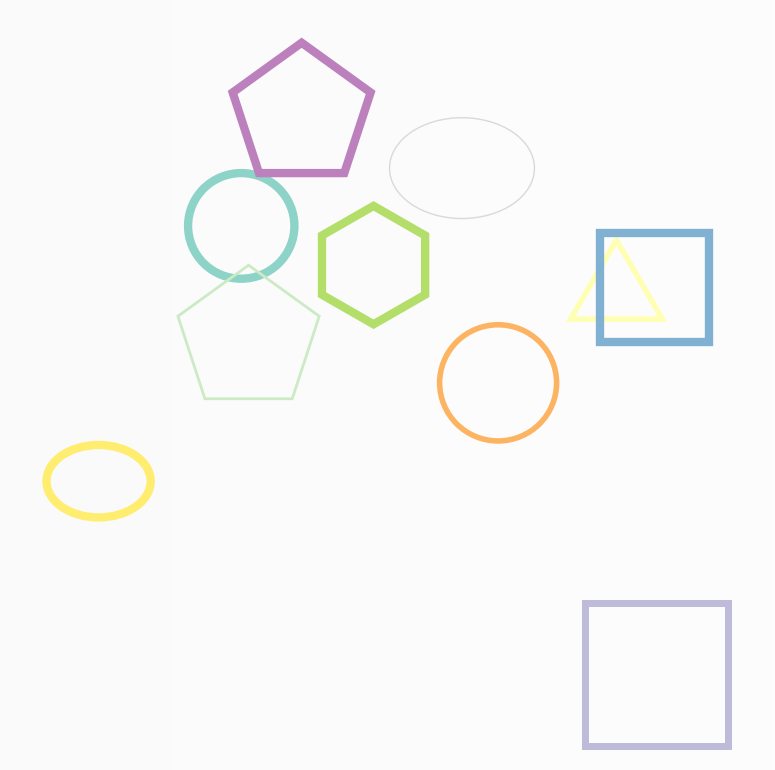[{"shape": "circle", "thickness": 3, "radius": 0.34, "center": [0.311, 0.707]}, {"shape": "triangle", "thickness": 2, "radius": 0.34, "center": [0.795, 0.62]}, {"shape": "square", "thickness": 2.5, "radius": 0.46, "center": [0.847, 0.124]}, {"shape": "square", "thickness": 3, "radius": 0.35, "center": [0.845, 0.627]}, {"shape": "circle", "thickness": 2, "radius": 0.38, "center": [0.643, 0.503]}, {"shape": "hexagon", "thickness": 3, "radius": 0.38, "center": [0.482, 0.656]}, {"shape": "oval", "thickness": 0.5, "radius": 0.47, "center": [0.596, 0.782]}, {"shape": "pentagon", "thickness": 3, "radius": 0.47, "center": [0.389, 0.851]}, {"shape": "pentagon", "thickness": 1, "radius": 0.48, "center": [0.321, 0.56]}, {"shape": "oval", "thickness": 3, "radius": 0.34, "center": [0.127, 0.375]}]